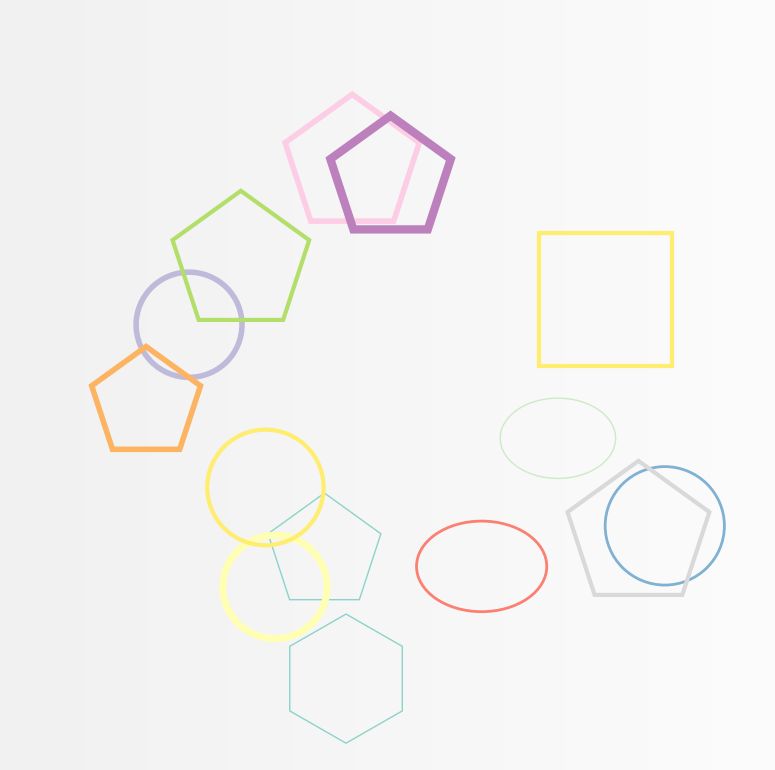[{"shape": "hexagon", "thickness": 0.5, "radius": 0.42, "center": [0.446, 0.119]}, {"shape": "pentagon", "thickness": 0.5, "radius": 0.38, "center": [0.419, 0.283]}, {"shape": "circle", "thickness": 2.5, "radius": 0.34, "center": [0.355, 0.238]}, {"shape": "circle", "thickness": 2, "radius": 0.34, "center": [0.244, 0.578]}, {"shape": "oval", "thickness": 1, "radius": 0.42, "center": [0.621, 0.264]}, {"shape": "circle", "thickness": 1, "radius": 0.38, "center": [0.858, 0.317]}, {"shape": "pentagon", "thickness": 2, "radius": 0.37, "center": [0.188, 0.476]}, {"shape": "pentagon", "thickness": 1.5, "radius": 0.46, "center": [0.311, 0.659]}, {"shape": "pentagon", "thickness": 2, "radius": 0.46, "center": [0.454, 0.787]}, {"shape": "pentagon", "thickness": 1.5, "radius": 0.48, "center": [0.824, 0.305]}, {"shape": "pentagon", "thickness": 3, "radius": 0.41, "center": [0.504, 0.768]}, {"shape": "oval", "thickness": 0.5, "radius": 0.37, "center": [0.72, 0.431]}, {"shape": "square", "thickness": 1.5, "radius": 0.43, "center": [0.781, 0.611]}, {"shape": "circle", "thickness": 1.5, "radius": 0.38, "center": [0.342, 0.367]}]